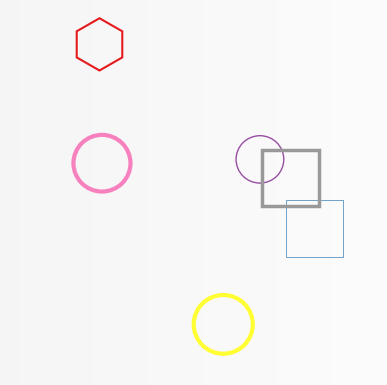[{"shape": "hexagon", "thickness": 1.5, "radius": 0.34, "center": [0.257, 0.885]}, {"shape": "square", "thickness": 0.5, "radius": 0.37, "center": [0.812, 0.406]}, {"shape": "circle", "thickness": 1, "radius": 0.31, "center": [0.671, 0.586]}, {"shape": "circle", "thickness": 3, "radius": 0.38, "center": [0.576, 0.158]}, {"shape": "circle", "thickness": 3, "radius": 0.37, "center": [0.263, 0.576]}, {"shape": "square", "thickness": 2.5, "radius": 0.37, "center": [0.749, 0.537]}]